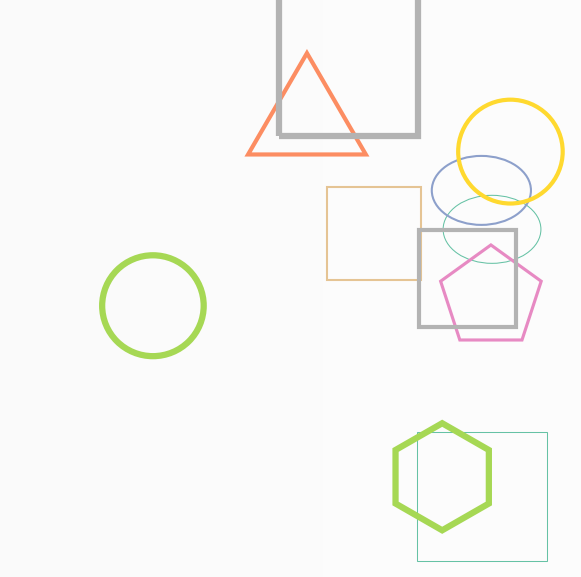[{"shape": "oval", "thickness": 0.5, "radius": 0.42, "center": [0.846, 0.602]}, {"shape": "square", "thickness": 0.5, "radius": 0.56, "center": [0.829, 0.139]}, {"shape": "triangle", "thickness": 2, "radius": 0.58, "center": [0.528, 0.79]}, {"shape": "oval", "thickness": 1, "radius": 0.43, "center": [0.828, 0.669]}, {"shape": "pentagon", "thickness": 1.5, "radius": 0.45, "center": [0.845, 0.484]}, {"shape": "circle", "thickness": 3, "radius": 0.44, "center": [0.263, 0.47]}, {"shape": "hexagon", "thickness": 3, "radius": 0.46, "center": [0.761, 0.174]}, {"shape": "circle", "thickness": 2, "radius": 0.45, "center": [0.878, 0.737]}, {"shape": "square", "thickness": 1, "radius": 0.4, "center": [0.643, 0.595]}, {"shape": "square", "thickness": 2, "radius": 0.42, "center": [0.805, 0.517]}, {"shape": "square", "thickness": 3, "radius": 0.6, "center": [0.6, 0.883]}]